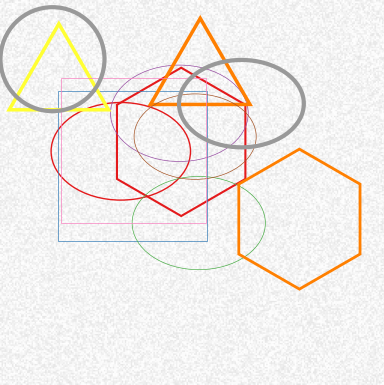[{"shape": "oval", "thickness": 1, "radius": 0.91, "center": [0.314, 0.607]}, {"shape": "hexagon", "thickness": 1.5, "radius": 0.96, "center": [0.471, 0.632]}, {"shape": "square", "thickness": 0.5, "radius": 0.97, "center": [0.343, 0.569]}, {"shape": "oval", "thickness": 0.5, "radius": 0.87, "center": [0.516, 0.421]}, {"shape": "oval", "thickness": 0.5, "radius": 0.89, "center": [0.466, 0.706]}, {"shape": "hexagon", "thickness": 2, "radius": 0.91, "center": [0.778, 0.431]}, {"shape": "triangle", "thickness": 2.5, "radius": 0.75, "center": [0.52, 0.803]}, {"shape": "triangle", "thickness": 2.5, "radius": 0.74, "center": [0.153, 0.789]}, {"shape": "oval", "thickness": 0.5, "radius": 0.79, "center": [0.507, 0.645]}, {"shape": "square", "thickness": 0.5, "radius": 0.94, "center": [0.347, 0.609]}, {"shape": "circle", "thickness": 3, "radius": 0.68, "center": [0.136, 0.846]}, {"shape": "oval", "thickness": 3, "radius": 0.81, "center": [0.627, 0.731]}]